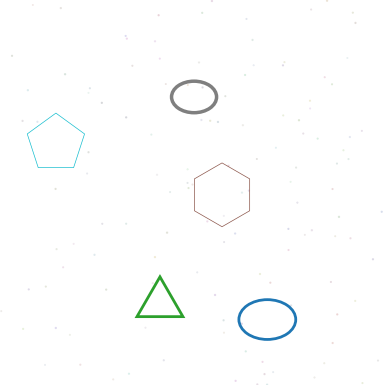[{"shape": "oval", "thickness": 2, "radius": 0.37, "center": [0.694, 0.17]}, {"shape": "triangle", "thickness": 2, "radius": 0.34, "center": [0.415, 0.212]}, {"shape": "hexagon", "thickness": 0.5, "radius": 0.41, "center": [0.577, 0.494]}, {"shape": "oval", "thickness": 2.5, "radius": 0.29, "center": [0.504, 0.748]}, {"shape": "pentagon", "thickness": 0.5, "radius": 0.39, "center": [0.145, 0.628]}]